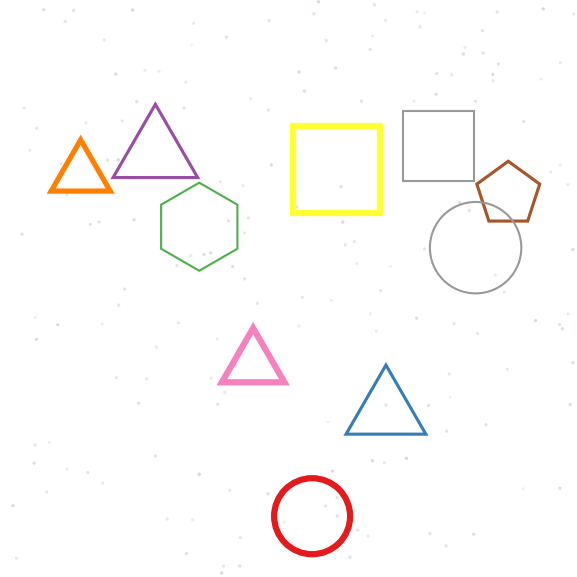[{"shape": "circle", "thickness": 3, "radius": 0.33, "center": [0.54, 0.105]}, {"shape": "triangle", "thickness": 1.5, "radius": 0.4, "center": [0.668, 0.287]}, {"shape": "hexagon", "thickness": 1, "radius": 0.38, "center": [0.345, 0.607]}, {"shape": "triangle", "thickness": 1.5, "radius": 0.42, "center": [0.269, 0.734]}, {"shape": "triangle", "thickness": 2.5, "radius": 0.3, "center": [0.14, 0.698]}, {"shape": "square", "thickness": 3, "radius": 0.38, "center": [0.582, 0.705]}, {"shape": "pentagon", "thickness": 1.5, "radius": 0.29, "center": [0.88, 0.663]}, {"shape": "triangle", "thickness": 3, "radius": 0.31, "center": [0.438, 0.368]}, {"shape": "square", "thickness": 1, "radius": 0.3, "center": [0.759, 0.746]}, {"shape": "circle", "thickness": 1, "radius": 0.4, "center": [0.824, 0.57]}]